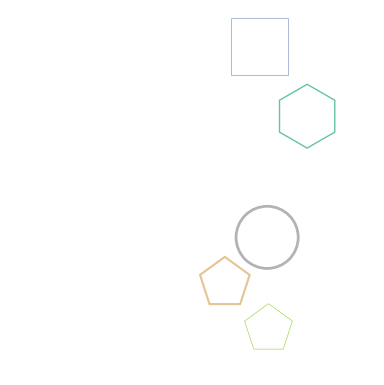[{"shape": "hexagon", "thickness": 1, "radius": 0.41, "center": [0.798, 0.698]}, {"shape": "square", "thickness": 0.5, "radius": 0.37, "center": [0.674, 0.878]}, {"shape": "pentagon", "thickness": 0.5, "radius": 0.33, "center": [0.697, 0.146]}, {"shape": "pentagon", "thickness": 1.5, "radius": 0.34, "center": [0.584, 0.265]}, {"shape": "circle", "thickness": 2, "radius": 0.4, "center": [0.694, 0.383]}]